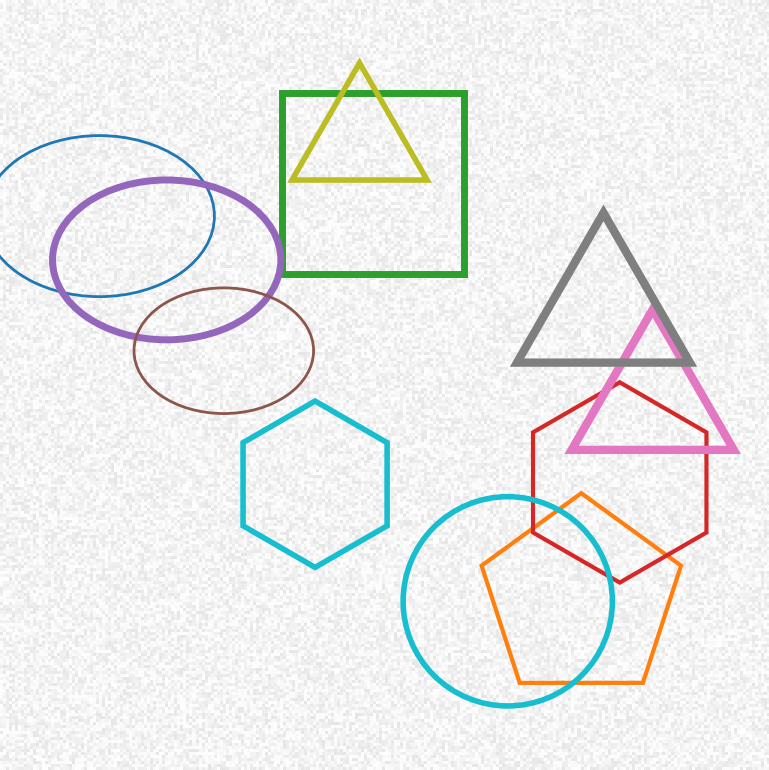[{"shape": "oval", "thickness": 1, "radius": 0.75, "center": [0.129, 0.719]}, {"shape": "pentagon", "thickness": 1.5, "radius": 0.68, "center": [0.755, 0.223]}, {"shape": "square", "thickness": 2.5, "radius": 0.59, "center": [0.484, 0.762]}, {"shape": "hexagon", "thickness": 1.5, "radius": 0.65, "center": [0.805, 0.373]}, {"shape": "oval", "thickness": 2.5, "radius": 0.74, "center": [0.216, 0.662]}, {"shape": "oval", "thickness": 1, "radius": 0.58, "center": [0.291, 0.545]}, {"shape": "triangle", "thickness": 3, "radius": 0.61, "center": [0.848, 0.477]}, {"shape": "triangle", "thickness": 3, "radius": 0.65, "center": [0.784, 0.594]}, {"shape": "triangle", "thickness": 2, "radius": 0.51, "center": [0.467, 0.817]}, {"shape": "hexagon", "thickness": 2, "radius": 0.54, "center": [0.409, 0.371]}, {"shape": "circle", "thickness": 2, "radius": 0.68, "center": [0.659, 0.219]}]